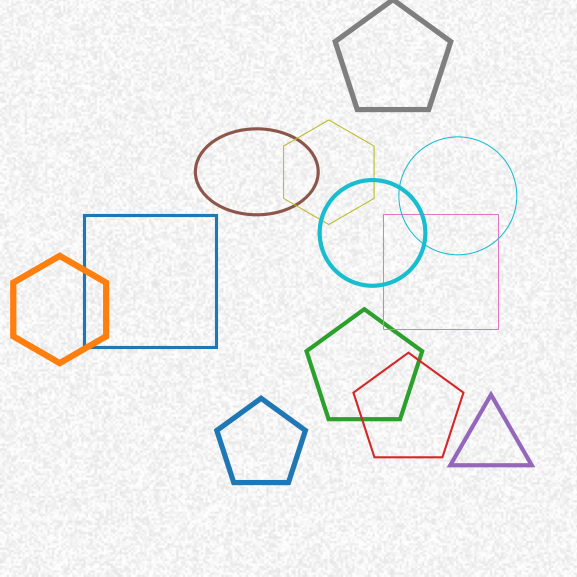[{"shape": "pentagon", "thickness": 2.5, "radius": 0.4, "center": [0.452, 0.229]}, {"shape": "square", "thickness": 1.5, "radius": 0.57, "center": [0.26, 0.512]}, {"shape": "hexagon", "thickness": 3, "radius": 0.46, "center": [0.103, 0.463]}, {"shape": "pentagon", "thickness": 2, "radius": 0.53, "center": [0.631, 0.358]}, {"shape": "pentagon", "thickness": 1, "radius": 0.5, "center": [0.707, 0.288]}, {"shape": "triangle", "thickness": 2, "radius": 0.41, "center": [0.85, 0.234]}, {"shape": "oval", "thickness": 1.5, "radius": 0.53, "center": [0.445, 0.702]}, {"shape": "square", "thickness": 0.5, "radius": 0.5, "center": [0.762, 0.529]}, {"shape": "pentagon", "thickness": 2.5, "radius": 0.53, "center": [0.68, 0.895]}, {"shape": "hexagon", "thickness": 0.5, "radius": 0.45, "center": [0.569, 0.701]}, {"shape": "circle", "thickness": 0.5, "radius": 0.51, "center": [0.793, 0.66]}, {"shape": "circle", "thickness": 2, "radius": 0.46, "center": [0.645, 0.596]}]